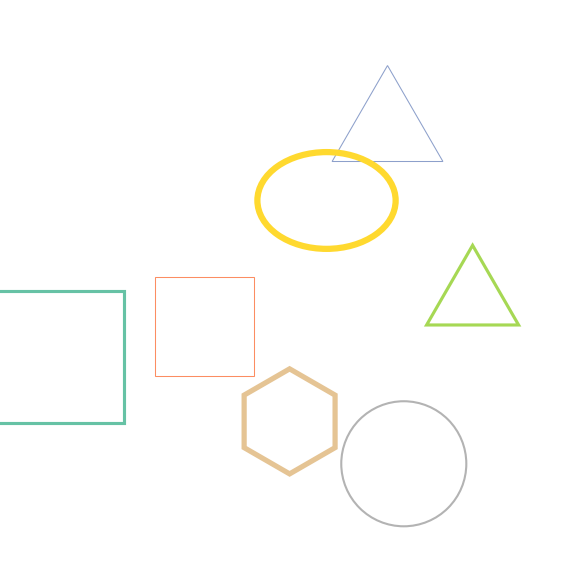[{"shape": "square", "thickness": 1.5, "radius": 0.57, "center": [0.1, 0.381]}, {"shape": "square", "thickness": 0.5, "radius": 0.43, "center": [0.354, 0.434]}, {"shape": "triangle", "thickness": 0.5, "radius": 0.55, "center": [0.671, 0.775]}, {"shape": "triangle", "thickness": 1.5, "radius": 0.46, "center": [0.818, 0.482]}, {"shape": "oval", "thickness": 3, "radius": 0.6, "center": [0.565, 0.652]}, {"shape": "hexagon", "thickness": 2.5, "radius": 0.45, "center": [0.501, 0.269]}, {"shape": "circle", "thickness": 1, "radius": 0.54, "center": [0.699, 0.196]}]